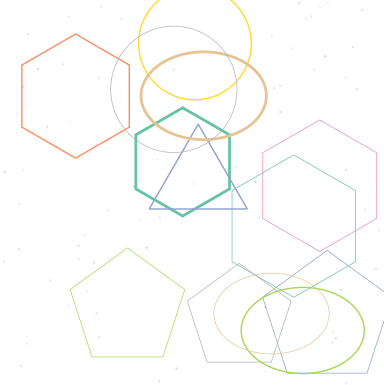[{"shape": "hexagon", "thickness": 0.5, "radius": 0.93, "center": [0.763, 0.413]}, {"shape": "hexagon", "thickness": 2, "radius": 0.7, "center": [0.475, 0.58]}, {"shape": "hexagon", "thickness": 1, "radius": 0.81, "center": [0.196, 0.75]}, {"shape": "pentagon", "thickness": 0.5, "radius": 0.88, "center": [0.85, 0.173]}, {"shape": "triangle", "thickness": 1, "radius": 0.74, "center": [0.515, 0.531]}, {"shape": "hexagon", "thickness": 0.5, "radius": 0.85, "center": [0.83, 0.518]}, {"shape": "pentagon", "thickness": 0.5, "radius": 0.78, "center": [0.331, 0.199]}, {"shape": "oval", "thickness": 1, "radius": 0.8, "center": [0.786, 0.142]}, {"shape": "circle", "thickness": 1, "radius": 0.73, "center": [0.506, 0.887]}, {"shape": "oval", "thickness": 0.5, "radius": 0.75, "center": [0.705, 0.185]}, {"shape": "oval", "thickness": 2, "radius": 0.81, "center": [0.529, 0.751]}, {"shape": "circle", "thickness": 0.5, "radius": 0.82, "center": [0.452, 0.768]}, {"shape": "pentagon", "thickness": 0.5, "radius": 0.71, "center": [0.621, 0.174]}]